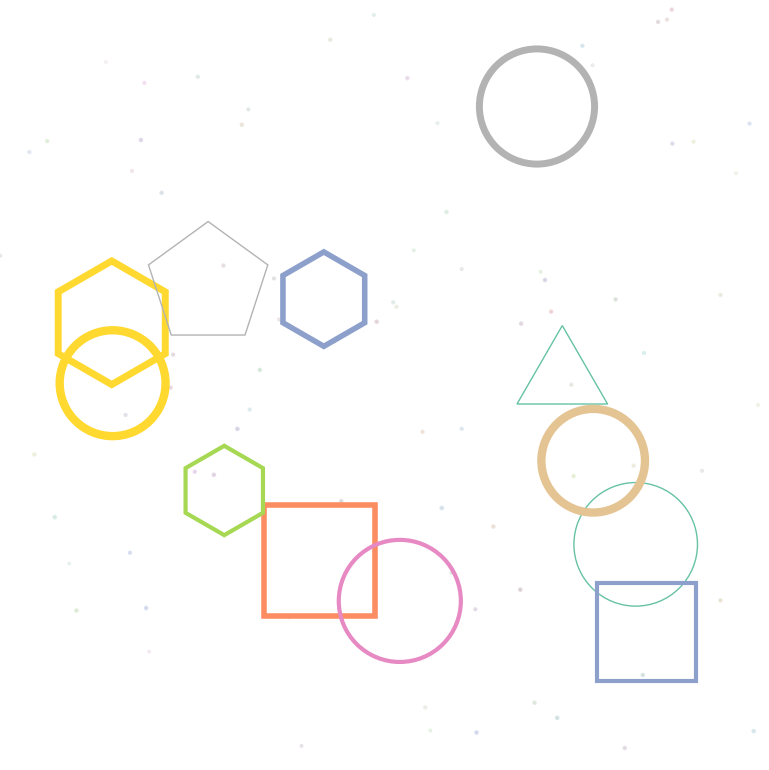[{"shape": "triangle", "thickness": 0.5, "radius": 0.34, "center": [0.73, 0.509]}, {"shape": "circle", "thickness": 0.5, "radius": 0.4, "center": [0.826, 0.293]}, {"shape": "square", "thickness": 2, "radius": 0.36, "center": [0.415, 0.272]}, {"shape": "square", "thickness": 1.5, "radius": 0.32, "center": [0.84, 0.179]}, {"shape": "hexagon", "thickness": 2, "radius": 0.31, "center": [0.421, 0.612]}, {"shape": "circle", "thickness": 1.5, "radius": 0.4, "center": [0.519, 0.22]}, {"shape": "hexagon", "thickness": 1.5, "radius": 0.29, "center": [0.291, 0.363]}, {"shape": "hexagon", "thickness": 2.5, "radius": 0.4, "center": [0.145, 0.581]}, {"shape": "circle", "thickness": 3, "radius": 0.34, "center": [0.146, 0.502]}, {"shape": "circle", "thickness": 3, "radius": 0.34, "center": [0.77, 0.402]}, {"shape": "circle", "thickness": 2.5, "radius": 0.37, "center": [0.697, 0.862]}, {"shape": "pentagon", "thickness": 0.5, "radius": 0.41, "center": [0.27, 0.631]}]